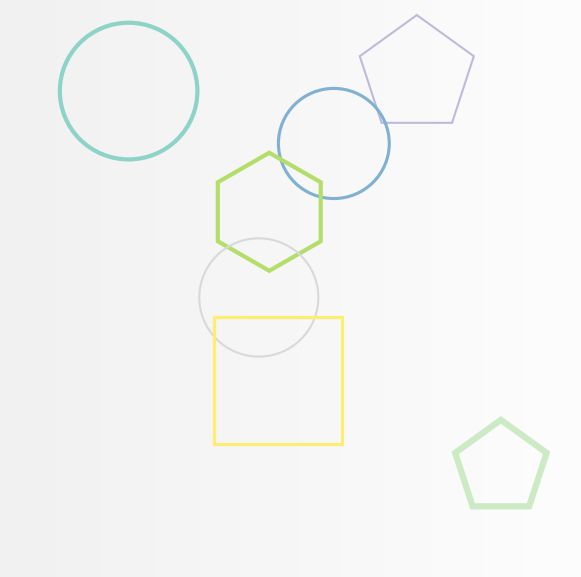[{"shape": "circle", "thickness": 2, "radius": 0.59, "center": [0.221, 0.841]}, {"shape": "pentagon", "thickness": 1, "radius": 0.52, "center": [0.717, 0.87]}, {"shape": "circle", "thickness": 1.5, "radius": 0.48, "center": [0.574, 0.751]}, {"shape": "hexagon", "thickness": 2, "radius": 0.51, "center": [0.463, 0.632]}, {"shape": "circle", "thickness": 1, "radius": 0.51, "center": [0.445, 0.484]}, {"shape": "pentagon", "thickness": 3, "radius": 0.41, "center": [0.862, 0.189]}, {"shape": "square", "thickness": 1.5, "radius": 0.55, "center": [0.479, 0.34]}]